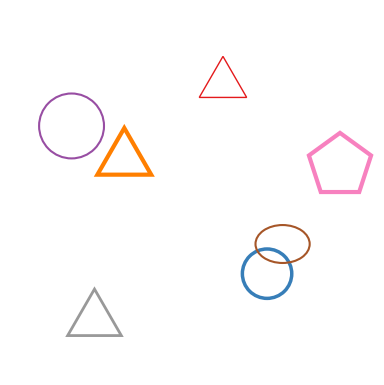[{"shape": "triangle", "thickness": 1, "radius": 0.36, "center": [0.579, 0.782]}, {"shape": "circle", "thickness": 2.5, "radius": 0.32, "center": [0.694, 0.289]}, {"shape": "circle", "thickness": 1.5, "radius": 0.42, "center": [0.186, 0.673]}, {"shape": "triangle", "thickness": 3, "radius": 0.4, "center": [0.323, 0.587]}, {"shape": "oval", "thickness": 1.5, "radius": 0.35, "center": [0.734, 0.366]}, {"shape": "pentagon", "thickness": 3, "radius": 0.42, "center": [0.883, 0.57]}, {"shape": "triangle", "thickness": 2, "radius": 0.4, "center": [0.245, 0.169]}]